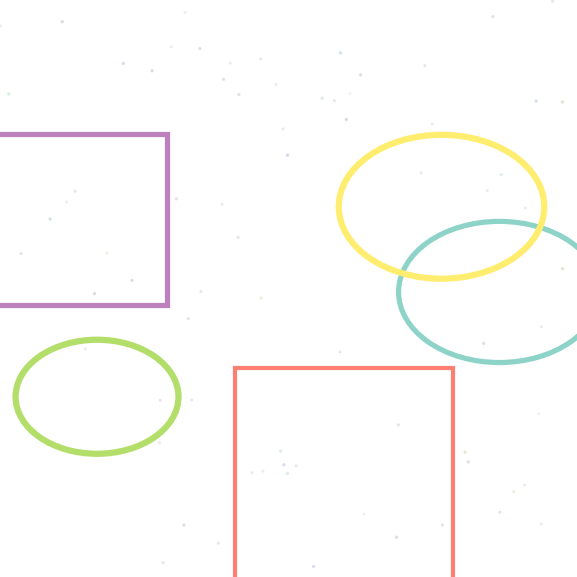[{"shape": "oval", "thickness": 2.5, "radius": 0.87, "center": [0.865, 0.494]}, {"shape": "square", "thickness": 2, "radius": 0.95, "center": [0.596, 0.172]}, {"shape": "oval", "thickness": 3, "radius": 0.71, "center": [0.168, 0.312]}, {"shape": "square", "thickness": 2.5, "radius": 0.74, "center": [0.141, 0.619]}, {"shape": "oval", "thickness": 3, "radius": 0.89, "center": [0.765, 0.641]}]